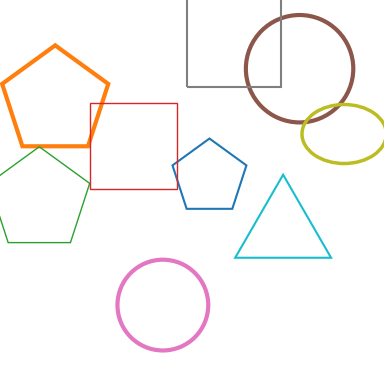[{"shape": "pentagon", "thickness": 1.5, "radius": 0.5, "center": [0.544, 0.539]}, {"shape": "pentagon", "thickness": 3, "radius": 0.72, "center": [0.143, 0.737]}, {"shape": "pentagon", "thickness": 1, "radius": 0.69, "center": [0.102, 0.481]}, {"shape": "square", "thickness": 1, "radius": 0.56, "center": [0.347, 0.621]}, {"shape": "circle", "thickness": 3, "radius": 0.7, "center": [0.778, 0.821]}, {"shape": "circle", "thickness": 3, "radius": 0.59, "center": [0.423, 0.208]}, {"shape": "square", "thickness": 1.5, "radius": 0.61, "center": [0.608, 0.896]}, {"shape": "oval", "thickness": 2.5, "radius": 0.55, "center": [0.894, 0.652]}, {"shape": "triangle", "thickness": 1.5, "radius": 0.72, "center": [0.735, 0.402]}]